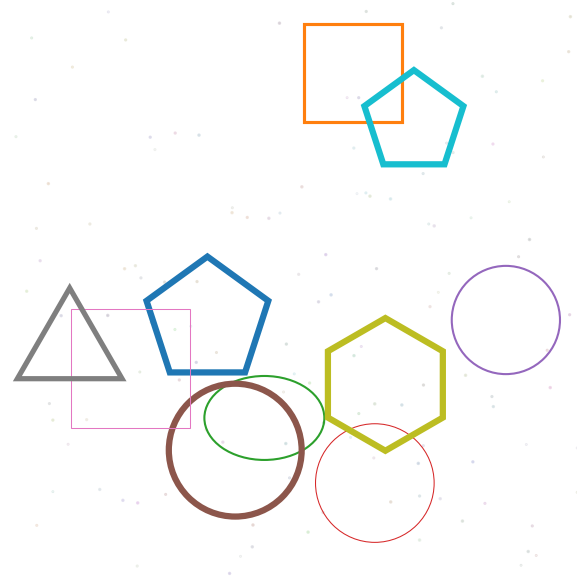[{"shape": "pentagon", "thickness": 3, "radius": 0.55, "center": [0.359, 0.444]}, {"shape": "square", "thickness": 1.5, "radius": 0.42, "center": [0.612, 0.872]}, {"shape": "oval", "thickness": 1, "radius": 0.52, "center": [0.458, 0.275]}, {"shape": "circle", "thickness": 0.5, "radius": 0.51, "center": [0.649, 0.163]}, {"shape": "circle", "thickness": 1, "radius": 0.47, "center": [0.876, 0.445]}, {"shape": "circle", "thickness": 3, "radius": 0.58, "center": [0.407, 0.22]}, {"shape": "square", "thickness": 0.5, "radius": 0.51, "center": [0.226, 0.361]}, {"shape": "triangle", "thickness": 2.5, "radius": 0.52, "center": [0.121, 0.396]}, {"shape": "hexagon", "thickness": 3, "radius": 0.57, "center": [0.667, 0.333]}, {"shape": "pentagon", "thickness": 3, "radius": 0.45, "center": [0.717, 0.788]}]